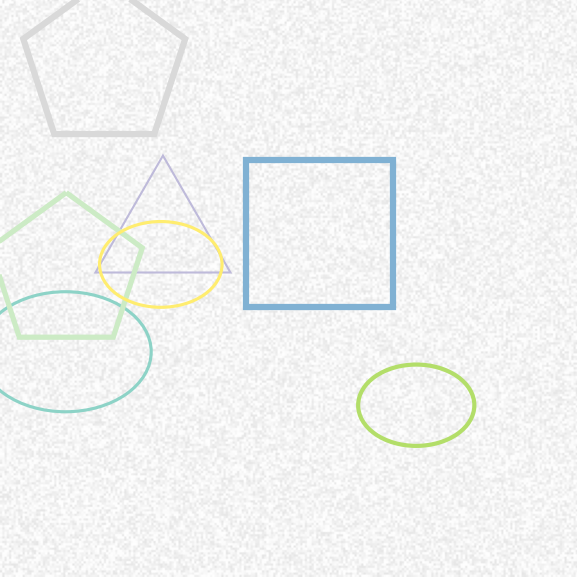[{"shape": "oval", "thickness": 1.5, "radius": 0.74, "center": [0.113, 0.39]}, {"shape": "triangle", "thickness": 1, "radius": 0.67, "center": [0.282, 0.595]}, {"shape": "square", "thickness": 3, "radius": 0.63, "center": [0.553, 0.595]}, {"shape": "oval", "thickness": 2, "radius": 0.5, "center": [0.721, 0.297]}, {"shape": "pentagon", "thickness": 3, "radius": 0.74, "center": [0.18, 0.886]}, {"shape": "pentagon", "thickness": 2.5, "radius": 0.69, "center": [0.115, 0.527]}, {"shape": "oval", "thickness": 1.5, "radius": 0.53, "center": [0.278, 0.541]}]